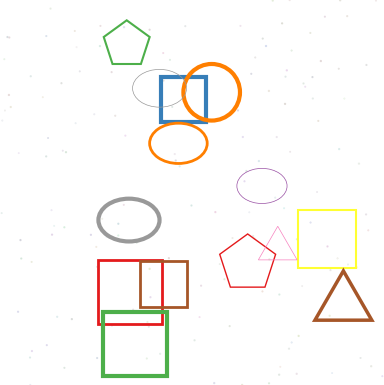[{"shape": "square", "thickness": 2, "radius": 0.42, "center": [0.337, 0.242]}, {"shape": "pentagon", "thickness": 1, "radius": 0.38, "center": [0.643, 0.316]}, {"shape": "square", "thickness": 3, "radius": 0.29, "center": [0.476, 0.741]}, {"shape": "pentagon", "thickness": 1.5, "radius": 0.31, "center": [0.329, 0.885]}, {"shape": "square", "thickness": 3, "radius": 0.42, "center": [0.35, 0.108]}, {"shape": "oval", "thickness": 0.5, "radius": 0.33, "center": [0.68, 0.517]}, {"shape": "oval", "thickness": 2, "radius": 0.37, "center": [0.463, 0.628]}, {"shape": "circle", "thickness": 3, "radius": 0.37, "center": [0.55, 0.76]}, {"shape": "square", "thickness": 1.5, "radius": 0.38, "center": [0.849, 0.379]}, {"shape": "square", "thickness": 2, "radius": 0.3, "center": [0.425, 0.262]}, {"shape": "triangle", "thickness": 2.5, "radius": 0.43, "center": [0.892, 0.211]}, {"shape": "triangle", "thickness": 0.5, "radius": 0.29, "center": [0.721, 0.354]}, {"shape": "oval", "thickness": 0.5, "radius": 0.35, "center": [0.414, 0.771]}, {"shape": "oval", "thickness": 3, "radius": 0.4, "center": [0.335, 0.428]}]